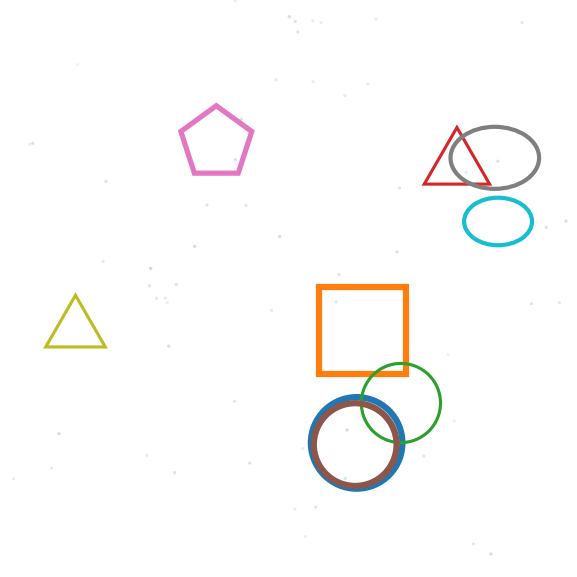[{"shape": "circle", "thickness": 3, "radius": 0.4, "center": [0.618, 0.232]}, {"shape": "square", "thickness": 3, "radius": 0.38, "center": [0.628, 0.427]}, {"shape": "circle", "thickness": 1.5, "radius": 0.34, "center": [0.694, 0.301]}, {"shape": "triangle", "thickness": 1.5, "radius": 0.33, "center": [0.791, 0.713]}, {"shape": "circle", "thickness": 3, "radius": 0.36, "center": [0.615, 0.229]}, {"shape": "pentagon", "thickness": 2.5, "radius": 0.32, "center": [0.375, 0.751]}, {"shape": "oval", "thickness": 2, "radius": 0.38, "center": [0.857, 0.726]}, {"shape": "triangle", "thickness": 1.5, "radius": 0.3, "center": [0.131, 0.428]}, {"shape": "oval", "thickness": 2, "radius": 0.29, "center": [0.862, 0.616]}]